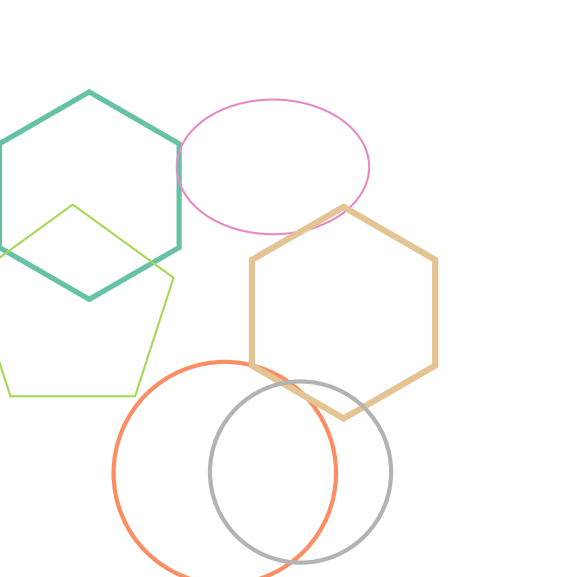[{"shape": "hexagon", "thickness": 2.5, "radius": 0.9, "center": [0.155, 0.66]}, {"shape": "circle", "thickness": 2, "radius": 0.96, "center": [0.389, 0.18]}, {"shape": "oval", "thickness": 1, "radius": 0.83, "center": [0.473, 0.71]}, {"shape": "pentagon", "thickness": 1, "radius": 0.92, "center": [0.126, 0.461]}, {"shape": "hexagon", "thickness": 3, "radius": 0.92, "center": [0.595, 0.458]}, {"shape": "circle", "thickness": 2, "radius": 0.78, "center": [0.52, 0.182]}]